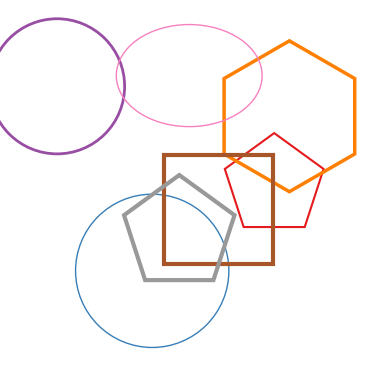[{"shape": "pentagon", "thickness": 1.5, "radius": 0.67, "center": [0.712, 0.519]}, {"shape": "circle", "thickness": 1, "radius": 1.0, "center": [0.395, 0.297]}, {"shape": "circle", "thickness": 2, "radius": 0.88, "center": [0.148, 0.776]}, {"shape": "hexagon", "thickness": 2.5, "radius": 0.98, "center": [0.752, 0.698]}, {"shape": "square", "thickness": 3, "radius": 0.71, "center": [0.567, 0.456]}, {"shape": "oval", "thickness": 1, "radius": 0.95, "center": [0.491, 0.804]}, {"shape": "pentagon", "thickness": 3, "radius": 0.75, "center": [0.466, 0.394]}]